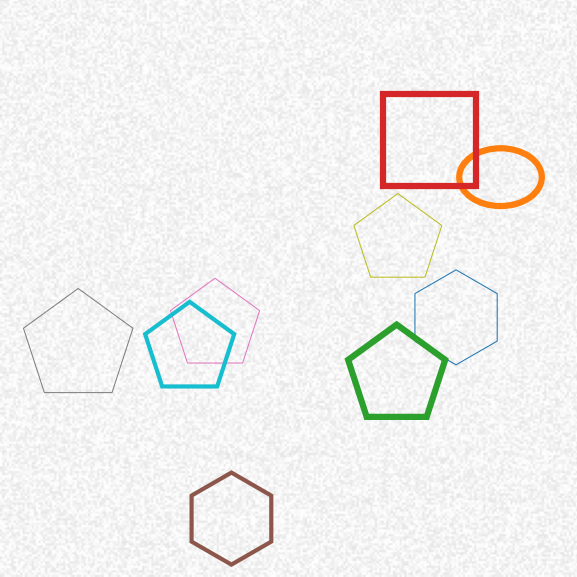[{"shape": "hexagon", "thickness": 0.5, "radius": 0.41, "center": [0.79, 0.45]}, {"shape": "oval", "thickness": 3, "radius": 0.36, "center": [0.867, 0.692]}, {"shape": "pentagon", "thickness": 3, "radius": 0.44, "center": [0.687, 0.349]}, {"shape": "square", "thickness": 3, "radius": 0.4, "center": [0.744, 0.757]}, {"shape": "hexagon", "thickness": 2, "radius": 0.4, "center": [0.401, 0.101]}, {"shape": "pentagon", "thickness": 0.5, "radius": 0.41, "center": [0.372, 0.436]}, {"shape": "pentagon", "thickness": 0.5, "radius": 0.5, "center": [0.135, 0.4]}, {"shape": "pentagon", "thickness": 0.5, "radius": 0.4, "center": [0.689, 0.584]}, {"shape": "pentagon", "thickness": 2, "radius": 0.41, "center": [0.328, 0.396]}]